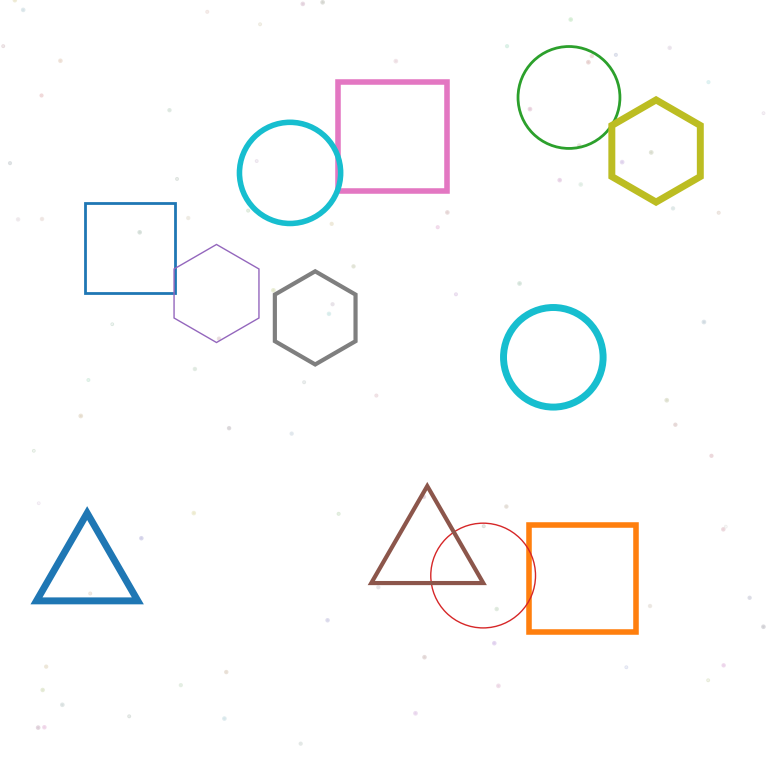[{"shape": "square", "thickness": 1, "radius": 0.29, "center": [0.169, 0.678]}, {"shape": "triangle", "thickness": 2.5, "radius": 0.38, "center": [0.113, 0.258]}, {"shape": "square", "thickness": 2, "radius": 0.35, "center": [0.756, 0.248]}, {"shape": "circle", "thickness": 1, "radius": 0.33, "center": [0.739, 0.873]}, {"shape": "circle", "thickness": 0.5, "radius": 0.34, "center": [0.627, 0.253]}, {"shape": "hexagon", "thickness": 0.5, "radius": 0.32, "center": [0.281, 0.619]}, {"shape": "triangle", "thickness": 1.5, "radius": 0.42, "center": [0.555, 0.285]}, {"shape": "square", "thickness": 2, "radius": 0.36, "center": [0.51, 0.823]}, {"shape": "hexagon", "thickness": 1.5, "radius": 0.3, "center": [0.409, 0.587]}, {"shape": "hexagon", "thickness": 2.5, "radius": 0.33, "center": [0.852, 0.804]}, {"shape": "circle", "thickness": 2.5, "radius": 0.32, "center": [0.719, 0.536]}, {"shape": "circle", "thickness": 2, "radius": 0.33, "center": [0.377, 0.775]}]